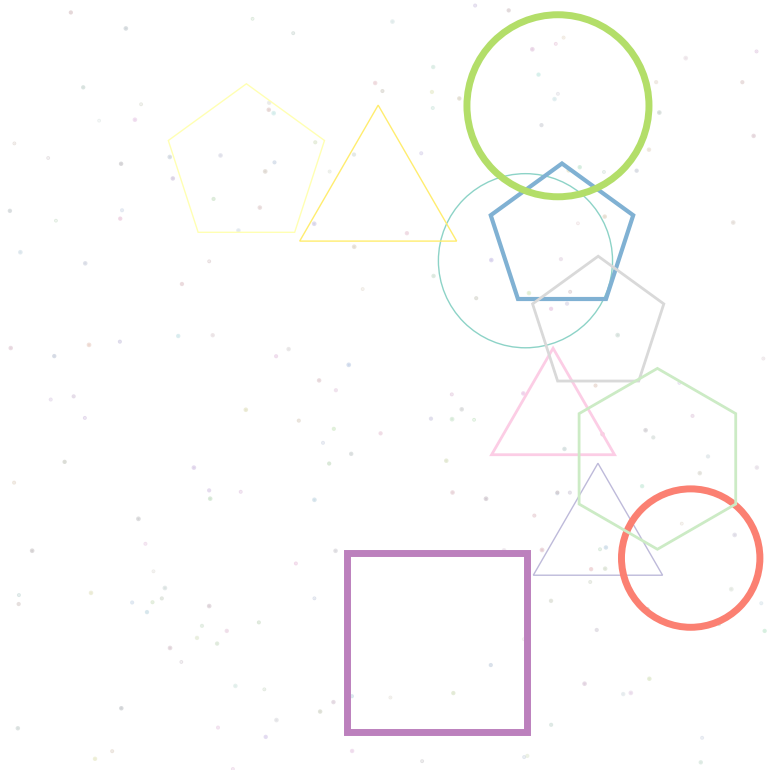[{"shape": "circle", "thickness": 0.5, "radius": 0.57, "center": [0.682, 0.661]}, {"shape": "pentagon", "thickness": 0.5, "radius": 0.53, "center": [0.32, 0.785]}, {"shape": "triangle", "thickness": 0.5, "radius": 0.48, "center": [0.777, 0.301]}, {"shape": "circle", "thickness": 2.5, "radius": 0.45, "center": [0.897, 0.275]}, {"shape": "pentagon", "thickness": 1.5, "radius": 0.49, "center": [0.73, 0.69]}, {"shape": "circle", "thickness": 2.5, "radius": 0.59, "center": [0.725, 0.863]}, {"shape": "triangle", "thickness": 1, "radius": 0.46, "center": [0.718, 0.456]}, {"shape": "pentagon", "thickness": 1, "radius": 0.45, "center": [0.777, 0.578]}, {"shape": "square", "thickness": 2.5, "radius": 0.58, "center": [0.567, 0.165]}, {"shape": "hexagon", "thickness": 1, "radius": 0.59, "center": [0.854, 0.404]}, {"shape": "triangle", "thickness": 0.5, "radius": 0.59, "center": [0.491, 0.746]}]